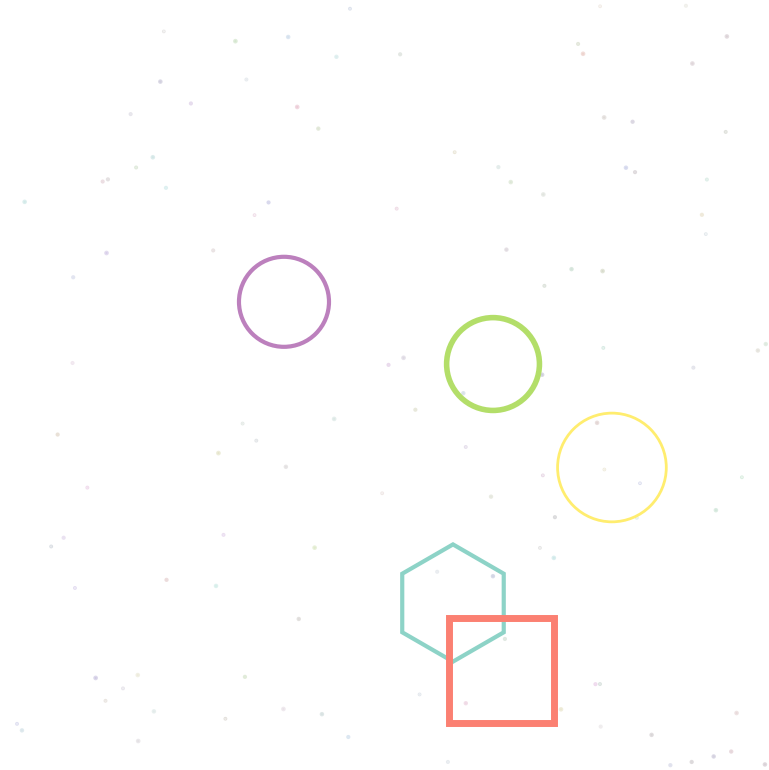[{"shape": "hexagon", "thickness": 1.5, "radius": 0.38, "center": [0.588, 0.217]}, {"shape": "square", "thickness": 2.5, "radius": 0.34, "center": [0.651, 0.13]}, {"shape": "circle", "thickness": 2, "radius": 0.3, "center": [0.64, 0.527]}, {"shape": "circle", "thickness": 1.5, "radius": 0.29, "center": [0.369, 0.608]}, {"shape": "circle", "thickness": 1, "radius": 0.35, "center": [0.795, 0.393]}]